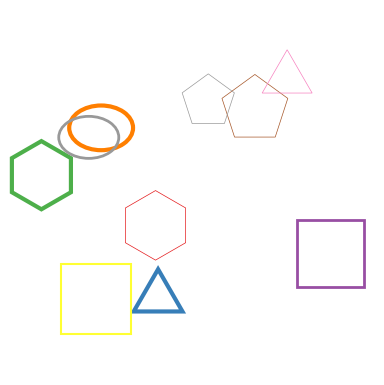[{"shape": "hexagon", "thickness": 0.5, "radius": 0.45, "center": [0.404, 0.415]}, {"shape": "triangle", "thickness": 3, "radius": 0.37, "center": [0.411, 0.228]}, {"shape": "hexagon", "thickness": 3, "radius": 0.44, "center": [0.108, 0.545]}, {"shape": "square", "thickness": 2, "radius": 0.43, "center": [0.859, 0.341]}, {"shape": "oval", "thickness": 3, "radius": 0.41, "center": [0.263, 0.668]}, {"shape": "square", "thickness": 1.5, "radius": 0.45, "center": [0.249, 0.223]}, {"shape": "pentagon", "thickness": 0.5, "radius": 0.45, "center": [0.662, 0.717]}, {"shape": "triangle", "thickness": 0.5, "radius": 0.37, "center": [0.746, 0.796]}, {"shape": "pentagon", "thickness": 0.5, "radius": 0.36, "center": [0.541, 0.737]}, {"shape": "oval", "thickness": 2, "radius": 0.39, "center": [0.231, 0.643]}]